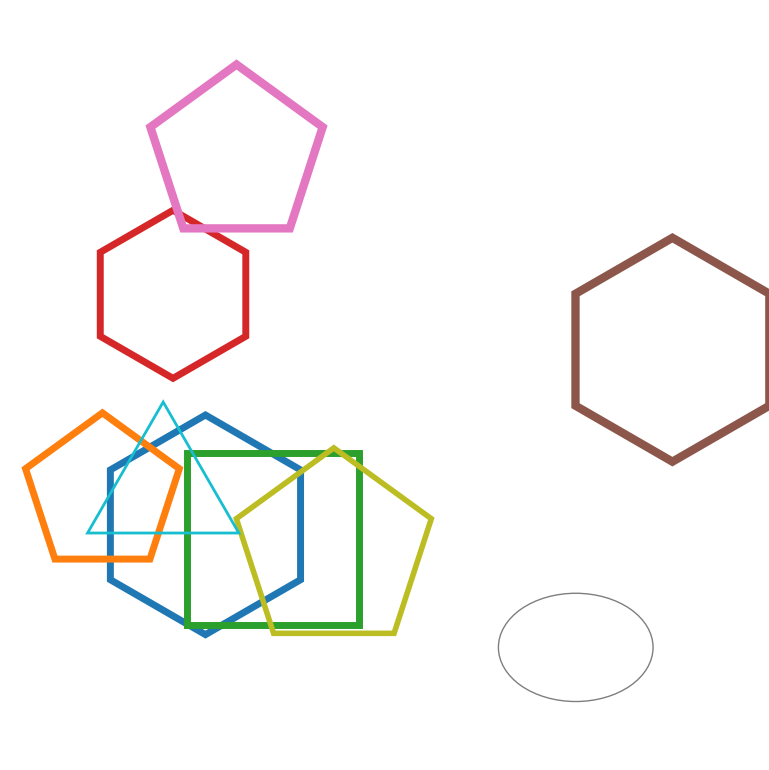[{"shape": "hexagon", "thickness": 2.5, "radius": 0.71, "center": [0.267, 0.318]}, {"shape": "pentagon", "thickness": 2.5, "radius": 0.52, "center": [0.133, 0.359]}, {"shape": "square", "thickness": 2.5, "radius": 0.56, "center": [0.355, 0.3]}, {"shape": "hexagon", "thickness": 2.5, "radius": 0.55, "center": [0.225, 0.618]}, {"shape": "hexagon", "thickness": 3, "radius": 0.73, "center": [0.873, 0.546]}, {"shape": "pentagon", "thickness": 3, "radius": 0.59, "center": [0.307, 0.799]}, {"shape": "oval", "thickness": 0.5, "radius": 0.5, "center": [0.748, 0.159]}, {"shape": "pentagon", "thickness": 2, "radius": 0.67, "center": [0.434, 0.285]}, {"shape": "triangle", "thickness": 1, "radius": 0.57, "center": [0.212, 0.364]}]